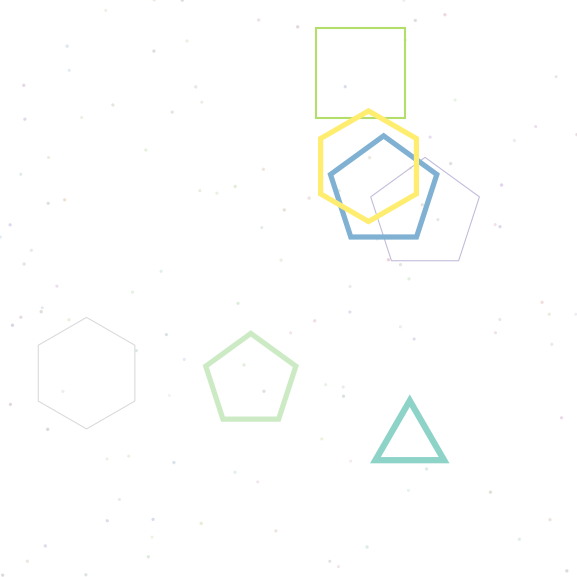[{"shape": "triangle", "thickness": 3, "radius": 0.34, "center": [0.71, 0.237]}, {"shape": "pentagon", "thickness": 0.5, "radius": 0.49, "center": [0.736, 0.628]}, {"shape": "pentagon", "thickness": 2.5, "radius": 0.48, "center": [0.664, 0.667]}, {"shape": "square", "thickness": 1, "radius": 0.39, "center": [0.625, 0.872]}, {"shape": "hexagon", "thickness": 0.5, "radius": 0.48, "center": [0.15, 0.353]}, {"shape": "pentagon", "thickness": 2.5, "radius": 0.41, "center": [0.434, 0.34]}, {"shape": "hexagon", "thickness": 2.5, "radius": 0.48, "center": [0.638, 0.711]}]